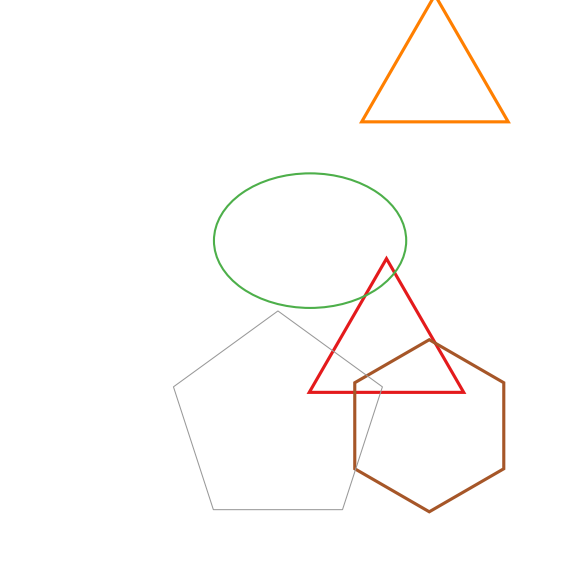[{"shape": "triangle", "thickness": 1.5, "radius": 0.77, "center": [0.669, 0.397]}, {"shape": "oval", "thickness": 1, "radius": 0.83, "center": [0.537, 0.582]}, {"shape": "triangle", "thickness": 1.5, "radius": 0.73, "center": [0.753, 0.861]}, {"shape": "hexagon", "thickness": 1.5, "radius": 0.74, "center": [0.743, 0.262]}, {"shape": "pentagon", "thickness": 0.5, "radius": 0.95, "center": [0.481, 0.27]}]